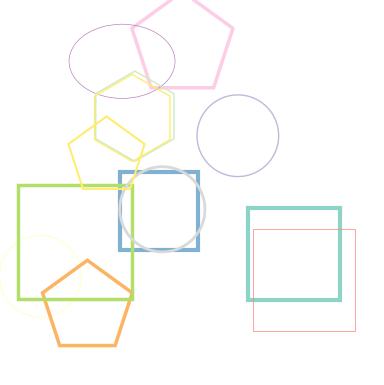[{"shape": "square", "thickness": 3, "radius": 0.6, "center": [0.764, 0.34]}, {"shape": "circle", "thickness": 0.5, "radius": 0.53, "center": [0.105, 0.283]}, {"shape": "circle", "thickness": 1, "radius": 0.53, "center": [0.618, 0.647]}, {"shape": "square", "thickness": 0.5, "radius": 0.66, "center": [0.789, 0.273]}, {"shape": "square", "thickness": 3, "radius": 0.51, "center": [0.413, 0.452]}, {"shape": "pentagon", "thickness": 2.5, "radius": 0.61, "center": [0.227, 0.201]}, {"shape": "square", "thickness": 2.5, "radius": 0.74, "center": [0.195, 0.371]}, {"shape": "pentagon", "thickness": 2.5, "radius": 0.69, "center": [0.474, 0.884]}, {"shape": "circle", "thickness": 2, "radius": 0.55, "center": [0.422, 0.456]}, {"shape": "oval", "thickness": 0.5, "radius": 0.69, "center": [0.317, 0.841]}, {"shape": "hexagon", "thickness": 1, "radius": 0.59, "center": [0.35, 0.698]}, {"shape": "pentagon", "thickness": 1.5, "radius": 0.52, "center": [0.277, 0.594]}, {"shape": "hexagon", "thickness": 1, "radius": 0.57, "center": [0.343, 0.694]}]